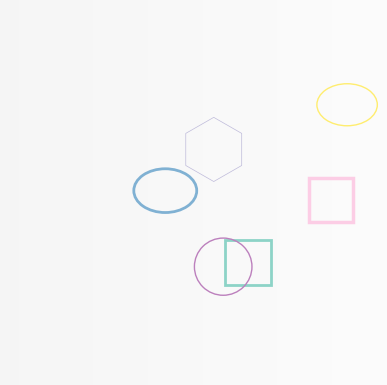[{"shape": "square", "thickness": 2, "radius": 0.29, "center": [0.64, 0.318]}, {"shape": "hexagon", "thickness": 0.5, "radius": 0.42, "center": [0.552, 0.612]}, {"shape": "oval", "thickness": 2, "radius": 0.41, "center": [0.426, 0.505]}, {"shape": "square", "thickness": 2.5, "radius": 0.29, "center": [0.855, 0.48]}, {"shape": "circle", "thickness": 1, "radius": 0.37, "center": [0.576, 0.307]}, {"shape": "oval", "thickness": 1, "radius": 0.39, "center": [0.896, 0.728]}]